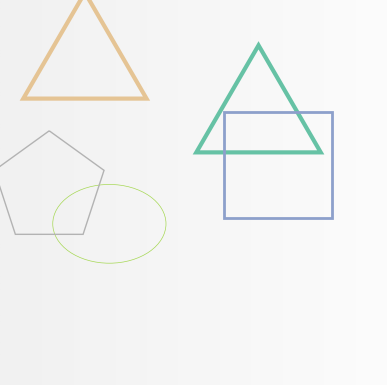[{"shape": "triangle", "thickness": 3, "radius": 0.93, "center": [0.667, 0.697]}, {"shape": "square", "thickness": 2, "radius": 0.69, "center": [0.718, 0.572]}, {"shape": "oval", "thickness": 0.5, "radius": 0.73, "center": [0.282, 0.419]}, {"shape": "triangle", "thickness": 3, "radius": 0.92, "center": [0.219, 0.836]}, {"shape": "pentagon", "thickness": 1, "radius": 0.74, "center": [0.127, 0.512]}]